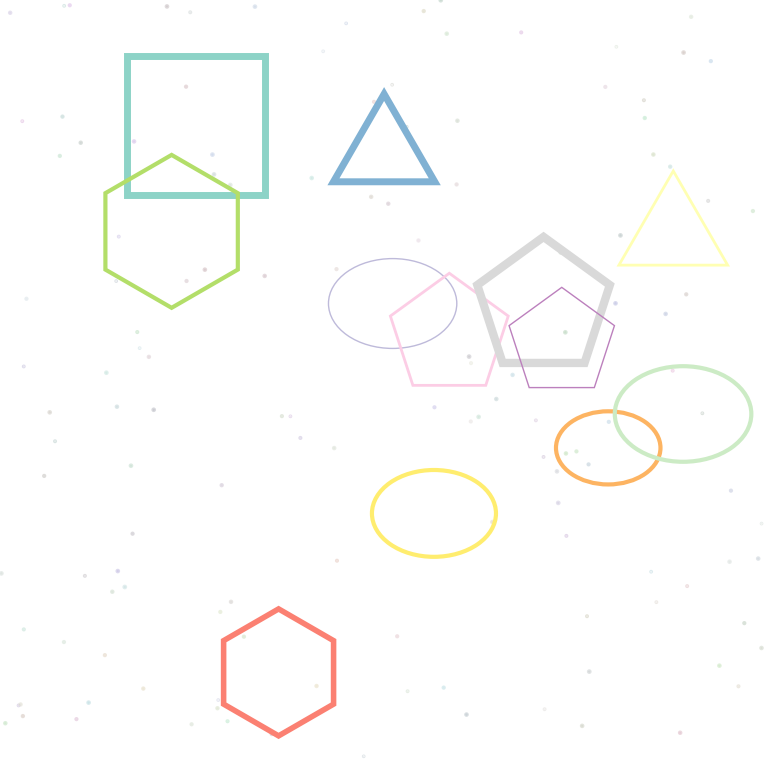[{"shape": "square", "thickness": 2.5, "radius": 0.45, "center": [0.255, 0.837]}, {"shape": "triangle", "thickness": 1, "radius": 0.41, "center": [0.874, 0.696]}, {"shape": "oval", "thickness": 0.5, "radius": 0.42, "center": [0.51, 0.606]}, {"shape": "hexagon", "thickness": 2, "radius": 0.41, "center": [0.362, 0.127]}, {"shape": "triangle", "thickness": 2.5, "radius": 0.38, "center": [0.499, 0.802]}, {"shape": "oval", "thickness": 1.5, "radius": 0.34, "center": [0.79, 0.418]}, {"shape": "hexagon", "thickness": 1.5, "radius": 0.5, "center": [0.223, 0.7]}, {"shape": "pentagon", "thickness": 1, "radius": 0.4, "center": [0.584, 0.565]}, {"shape": "pentagon", "thickness": 3, "radius": 0.45, "center": [0.706, 0.602]}, {"shape": "pentagon", "thickness": 0.5, "radius": 0.36, "center": [0.73, 0.555]}, {"shape": "oval", "thickness": 1.5, "radius": 0.44, "center": [0.887, 0.462]}, {"shape": "oval", "thickness": 1.5, "radius": 0.4, "center": [0.564, 0.333]}]